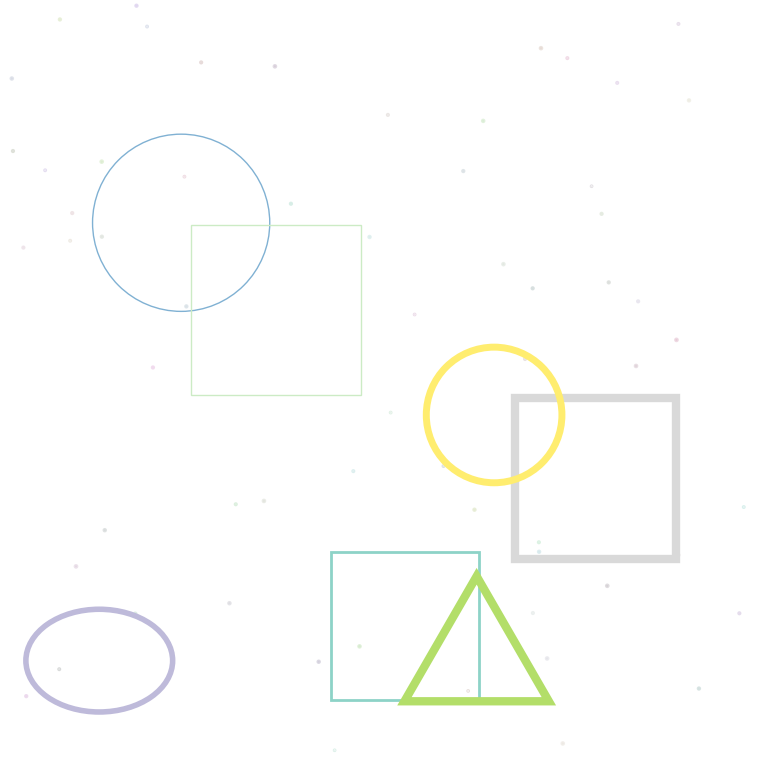[{"shape": "square", "thickness": 1, "radius": 0.48, "center": [0.526, 0.187]}, {"shape": "oval", "thickness": 2, "radius": 0.48, "center": [0.129, 0.142]}, {"shape": "circle", "thickness": 0.5, "radius": 0.58, "center": [0.235, 0.711]}, {"shape": "triangle", "thickness": 3, "radius": 0.54, "center": [0.619, 0.143]}, {"shape": "square", "thickness": 3, "radius": 0.52, "center": [0.773, 0.379]}, {"shape": "square", "thickness": 0.5, "radius": 0.55, "center": [0.358, 0.598]}, {"shape": "circle", "thickness": 2.5, "radius": 0.44, "center": [0.642, 0.461]}]